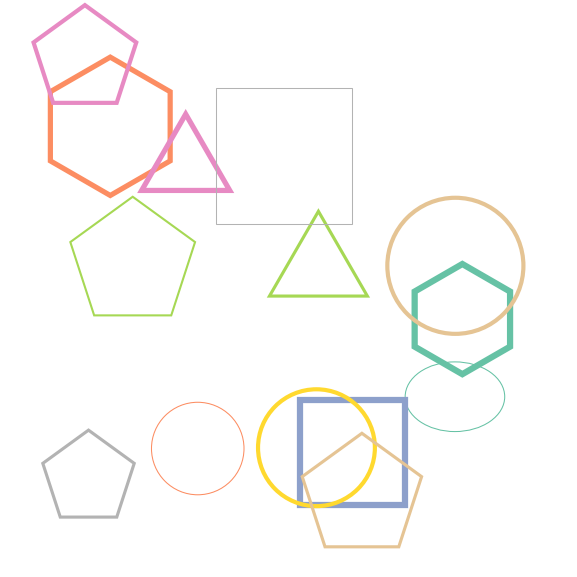[{"shape": "oval", "thickness": 0.5, "radius": 0.43, "center": [0.788, 0.312]}, {"shape": "hexagon", "thickness": 3, "radius": 0.48, "center": [0.801, 0.447]}, {"shape": "hexagon", "thickness": 2.5, "radius": 0.6, "center": [0.191, 0.78]}, {"shape": "circle", "thickness": 0.5, "radius": 0.4, "center": [0.342, 0.222]}, {"shape": "square", "thickness": 3, "radius": 0.45, "center": [0.61, 0.215]}, {"shape": "triangle", "thickness": 2.5, "radius": 0.44, "center": [0.322, 0.713]}, {"shape": "pentagon", "thickness": 2, "radius": 0.47, "center": [0.147, 0.897]}, {"shape": "pentagon", "thickness": 1, "radius": 0.57, "center": [0.23, 0.545]}, {"shape": "triangle", "thickness": 1.5, "radius": 0.49, "center": [0.551, 0.535]}, {"shape": "circle", "thickness": 2, "radius": 0.51, "center": [0.548, 0.224]}, {"shape": "circle", "thickness": 2, "radius": 0.59, "center": [0.789, 0.539]}, {"shape": "pentagon", "thickness": 1.5, "radius": 0.54, "center": [0.627, 0.14]}, {"shape": "square", "thickness": 0.5, "radius": 0.59, "center": [0.492, 0.729]}, {"shape": "pentagon", "thickness": 1.5, "radius": 0.42, "center": [0.153, 0.171]}]